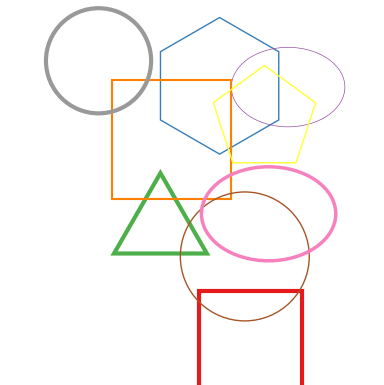[{"shape": "square", "thickness": 3, "radius": 0.67, "center": [0.651, 0.111]}, {"shape": "hexagon", "thickness": 1, "radius": 0.89, "center": [0.57, 0.777]}, {"shape": "triangle", "thickness": 3, "radius": 0.7, "center": [0.417, 0.411]}, {"shape": "oval", "thickness": 0.5, "radius": 0.74, "center": [0.748, 0.774]}, {"shape": "square", "thickness": 1.5, "radius": 0.77, "center": [0.445, 0.637]}, {"shape": "pentagon", "thickness": 1, "radius": 0.7, "center": [0.687, 0.69]}, {"shape": "circle", "thickness": 1, "radius": 0.84, "center": [0.636, 0.334]}, {"shape": "oval", "thickness": 2.5, "radius": 0.87, "center": [0.698, 0.445]}, {"shape": "circle", "thickness": 3, "radius": 0.68, "center": [0.256, 0.842]}]